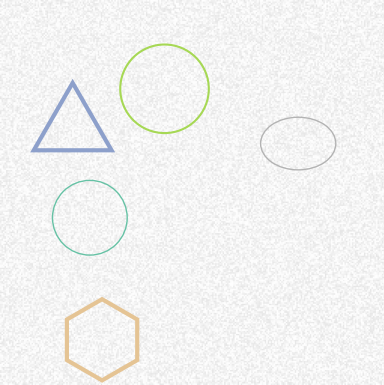[{"shape": "circle", "thickness": 1, "radius": 0.49, "center": [0.233, 0.434]}, {"shape": "triangle", "thickness": 3, "radius": 0.58, "center": [0.189, 0.668]}, {"shape": "circle", "thickness": 1.5, "radius": 0.58, "center": [0.427, 0.769]}, {"shape": "hexagon", "thickness": 3, "radius": 0.53, "center": [0.265, 0.117]}, {"shape": "oval", "thickness": 1, "radius": 0.49, "center": [0.775, 0.627]}]